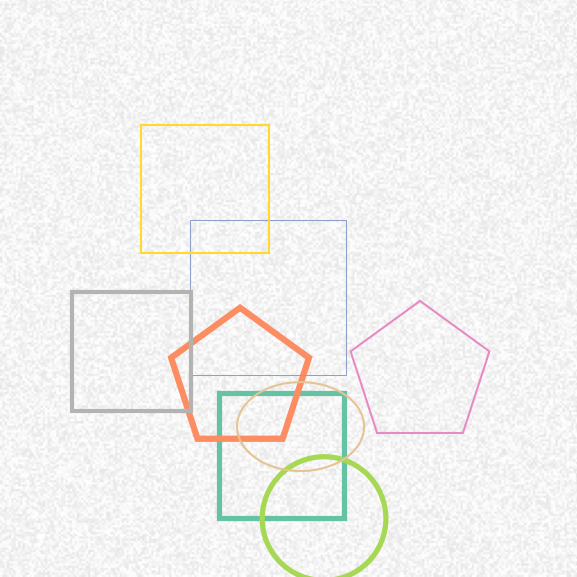[{"shape": "square", "thickness": 2.5, "radius": 0.54, "center": [0.487, 0.21]}, {"shape": "pentagon", "thickness": 3, "radius": 0.63, "center": [0.416, 0.341]}, {"shape": "square", "thickness": 0.5, "radius": 0.67, "center": [0.464, 0.484]}, {"shape": "pentagon", "thickness": 1, "radius": 0.63, "center": [0.727, 0.352]}, {"shape": "circle", "thickness": 2.5, "radius": 0.54, "center": [0.561, 0.101]}, {"shape": "square", "thickness": 1, "radius": 0.56, "center": [0.355, 0.672]}, {"shape": "oval", "thickness": 1, "radius": 0.55, "center": [0.52, 0.26]}, {"shape": "square", "thickness": 2, "radius": 0.52, "center": [0.227, 0.391]}]